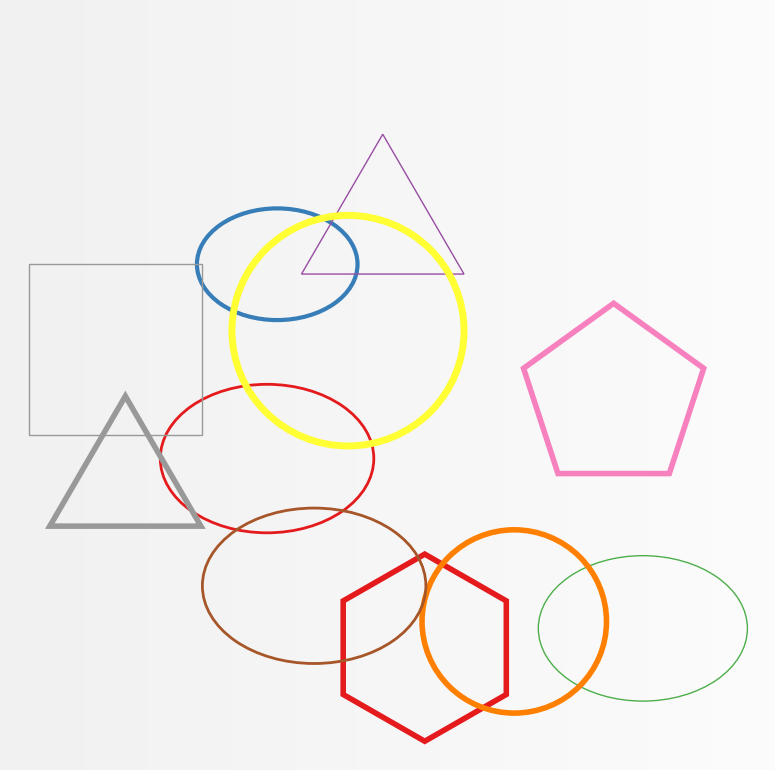[{"shape": "oval", "thickness": 1, "radius": 0.69, "center": [0.345, 0.404]}, {"shape": "hexagon", "thickness": 2, "radius": 0.61, "center": [0.548, 0.159]}, {"shape": "oval", "thickness": 1.5, "radius": 0.52, "center": [0.358, 0.657]}, {"shape": "oval", "thickness": 0.5, "radius": 0.67, "center": [0.83, 0.184]}, {"shape": "triangle", "thickness": 0.5, "radius": 0.61, "center": [0.494, 0.705]}, {"shape": "circle", "thickness": 2, "radius": 0.6, "center": [0.664, 0.193]}, {"shape": "circle", "thickness": 2.5, "radius": 0.75, "center": [0.449, 0.571]}, {"shape": "oval", "thickness": 1, "radius": 0.72, "center": [0.405, 0.239]}, {"shape": "pentagon", "thickness": 2, "radius": 0.61, "center": [0.792, 0.484]}, {"shape": "square", "thickness": 0.5, "radius": 0.56, "center": [0.149, 0.546]}, {"shape": "triangle", "thickness": 2, "radius": 0.56, "center": [0.162, 0.373]}]